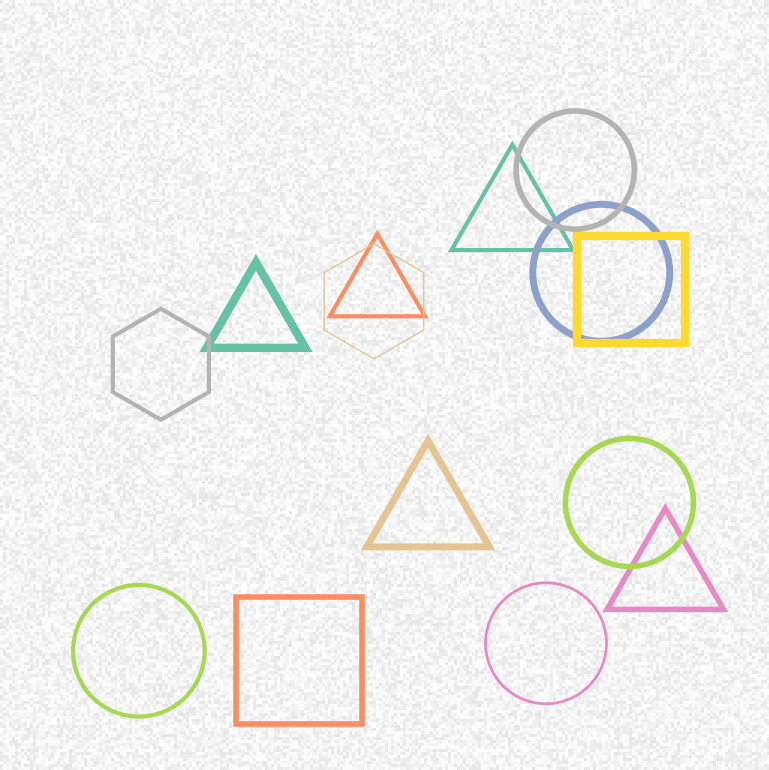[{"shape": "triangle", "thickness": 3, "radius": 0.37, "center": [0.332, 0.585]}, {"shape": "triangle", "thickness": 1.5, "radius": 0.46, "center": [0.665, 0.721]}, {"shape": "square", "thickness": 2, "radius": 0.41, "center": [0.388, 0.142]}, {"shape": "triangle", "thickness": 1.5, "radius": 0.36, "center": [0.49, 0.625]}, {"shape": "circle", "thickness": 2.5, "radius": 0.44, "center": [0.781, 0.646]}, {"shape": "triangle", "thickness": 2, "radius": 0.44, "center": [0.864, 0.252]}, {"shape": "circle", "thickness": 1, "radius": 0.39, "center": [0.709, 0.165]}, {"shape": "circle", "thickness": 2, "radius": 0.42, "center": [0.817, 0.348]}, {"shape": "circle", "thickness": 1.5, "radius": 0.43, "center": [0.18, 0.155]}, {"shape": "square", "thickness": 3, "radius": 0.35, "center": [0.819, 0.624]}, {"shape": "hexagon", "thickness": 0.5, "radius": 0.37, "center": [0.486, 0.609]}, {"shape": "triangle", "thickness": 2.5, "radius": 0.46, "center": [0.556, 0.336]}, {"shape": "hexagon", "thickness": 1.5, "radius": 0.36, "center": [0.209, 0.527]}, {"shape": "circle", "thickness": 2, "radius": 0.38, "center": [0.747, 0.779]}]